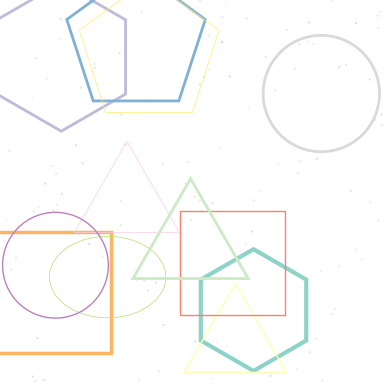[{"shape": "hexagon", "thickness": 3, "radius": 0.79, "center": [0.659, 0.195]}, {"shape": "triangle", "thickness": 1, "radius": 0.77, "center": [0.611, 0.109]}, {"shape": "hexagon", "thickness": 2, "radius": 0.96, "center": [0.159, 0.852]}, {"shape": "square", "thickness": 1, "radius": 0.68, "center": [0.604, 0.318]}, {"shape": "pentagon", "thickness": 2, "radius": 0.95, "center": [0.353, 0.891]}, {"shape": "square", "thickness": 2.5, "radius": 0.78, "center": [0.132, 0.24]}, {"shape": "oval", "thickness": 0.5, "radius": 0.76, "center": [0.28, 0.28]}, {"shape": "triangle", "thickness": 0.5, "radius": 0.79, "center": [0.33, 0.475]}, {"shape": "circle", "thickness": 2, "radius": 0.76, "center": [0.835, 0.757]}, {"shape": "circle", "thickness": 1, "radius": 0.69, "center": [0.144, 0.311]}, {"shape": "triangle", "thickness": 2, "radius": 0.86, "center": [0.495, 0.363]}, {"shape": "pentagon", "thickness": 0.5, "radius": 0.96, "center": [0.387, 0.862]}]